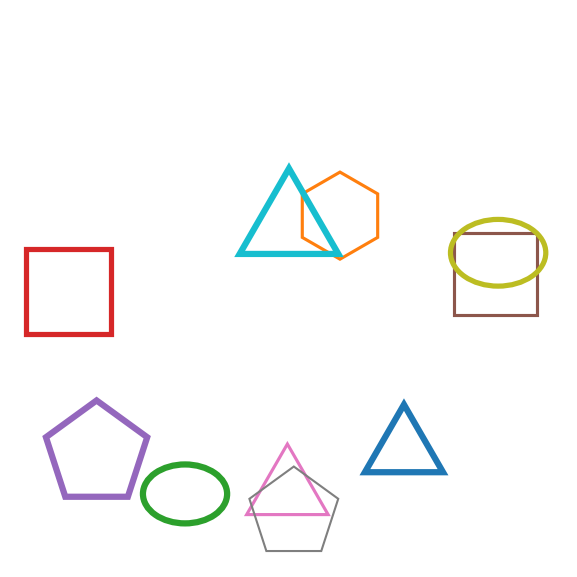[{"shape": "triangle", "thickness": 3, "radius": 0.39, "center": [0.7, 0.22]}, {"shape": "hexagon", "thickness": 1.5, "radius": 0.38, "center": [0.589, 0.626]}, {"shape": "oval", "thickness": 3, "radius": 0.36, "center": [0.32, 0.144]}, {"shape": "square", "thickness": 2.5, "radius": 0.37, "center": [0.119, 0.494]}, {"shape": "pentagon", "thickness": 3, "radius": 0.46, "center": [0.167, 0.214]}, {"shape": "square", "thickness": 1.5, "radius": 0.36, "center": [0.857, 0.525]}, {"shape": "triangle", "thickness": 1.5, "radius": 0.41, "center": [0.498, 0.149]}, {"shape": "pentagon", "thickness": 1, "radius": 0.4, "center": [0.509, 0.11]}, {"shape": "oval", "thickness": 2.5, "radius": 0.41, "center": [0.863, 0.561]}, {"shape": "triangle", "thickness": 3, "radius": 0.49, "center": [0.5, 0.609]}]